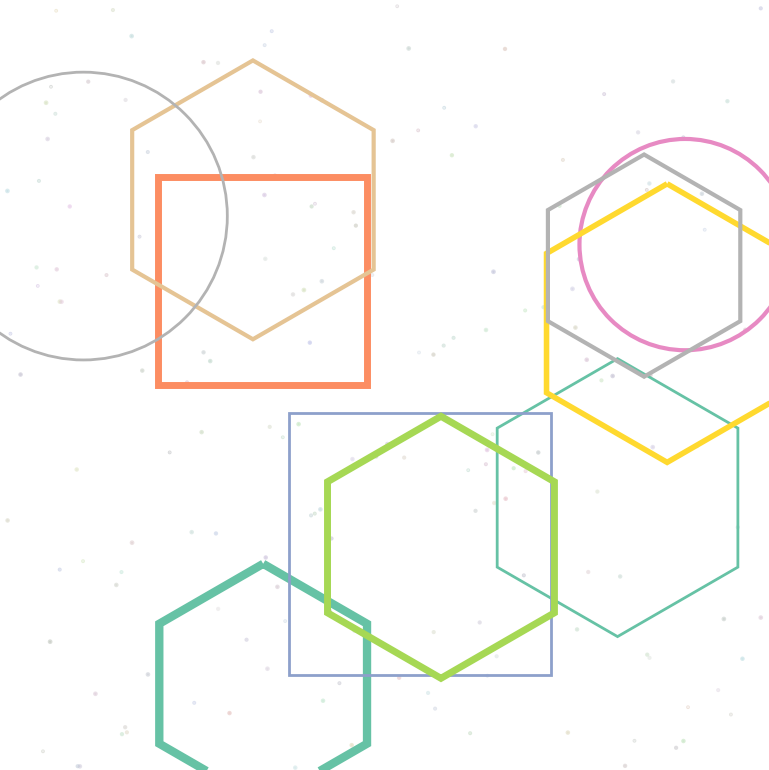[{"shape": "hexagon", "thickness": 3, "radius": 0.78, "center": [0.342, 0.112]}, {"shape": "hexagon", "thickness": 1, "radius": 0.9, "center": [0.802, 0.354]}, {"shape": "square", "thickness": 2.5, "radius": 0.68, "center": [0.341, 0.635]}, {"shape": "square", "thickness": 1, "radius": 0.85, "center": [0.546, 0.294]}, {"shape": "circle", "thickness": 1.5, "radius": 0.69, "center": [0.89, 0.682]}, {"shape": "hexagon", "thickness": 2.5, "radius": 0.85, "center": [0.573, 0.289]}, {"shape": "hexagon", "thickness": 2, "radius": 0.9, "center": [0.866, 0.58]}, {"shape": "hexagon", "thickness": 1.5, "radius": 0.91, "center": [0.328, 0.74]}, {"shape": "circle", "thickness": 1, "radius": 0.93, "center": [0.108, 0.719]}, {"shape": "hexagon", "thickness": 1.5, "radius": 0.72, "center": [0.836, 0.655]}]